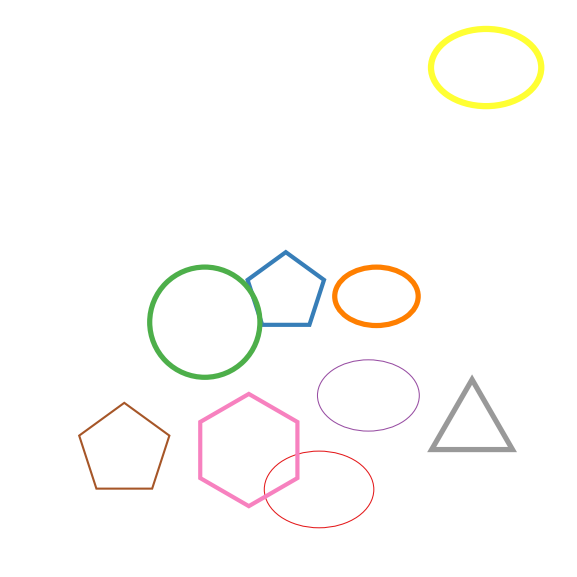[{"shape": "oval", "thickness": 0.5, "radius": 0.47, "center": [0.552, 0.152]}, {"shape": "pentagon", "thickness": 2, "radius": 0.35, "center": [0.495, 0.493]}, {"shape": "circle", "thickness": 2.5, "radius": 0.48, "center": [0.355, 0.441]}, {"shape": "oval", "thickness": 0.5, "radius": 0.44, "center": [0.638, 0.314]}, {"shape": "oval", "thickness": 2.5, "radius": 0.36, "center": [0.652, 0.486]}, {"shape": "oval", "thickness": 3, "radius": 0.48, "center": [0.842, 0.882]}, {"shape": "pentagon", "thickness": 1, "radius": 0.41, "center": [0.215, 0.219]}, {"shape": "hexagon", "thickness": 2, "radius": 0.49, "center": [0.431, 0.22]}, {"shape": "triangle", "thickness": 2.5, "radius": 0.4, "center": [0.817, 0.261]}]